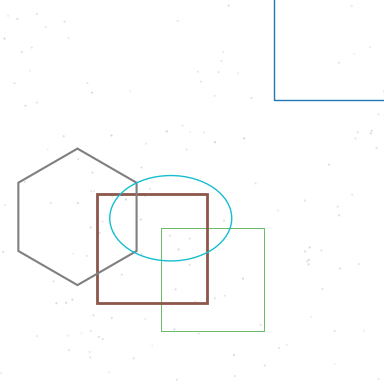[{"shape": "square", "thickness": 1, "radius": 0.75, "center": [0.86, 0.89]}, {"shape": "square", "thickness": 0.5, "radius": 0.67, "center": [0.552, 0.273]}, {"shape": "square", "thickness": 2, "radius": 0.71, "center": [0.395, 0.355]}, {"shape": "hexagon", "thickness": 1.5, "radius": 0.89, "center": [0.201, 0.437]}, {"shape": "oval", "thickness": 1, "radius": 0.79, "center": [0.444, 0.433]}]